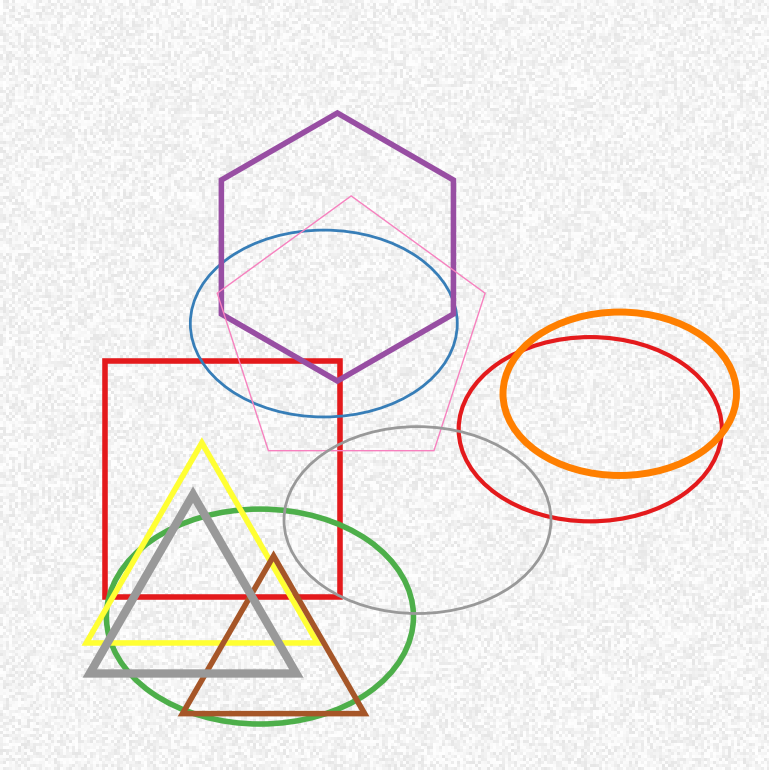[{"shape": "oval", "thickness": 1.5, "radius": 0.85, "center": [0.767, 0.443]}, {"shape": "square", "thickness": 2, "radius": 0.76, "center": [0.289, 0.378]}, {"shape": "oval", "thickness": 1, "radius": 0.87, "center": [0.421, 0.58]}, {"shape": "oval", "thickness": 2, "radius": 1.0, "center": [0.338, 0.199]}, {"shape": "hexagon", "thickness": 2, "radius": 0.87, "center": [0.438, 0.679]}, {"shape": "oval", "thickness": 2.5, "radius": 0.76, "center": [0.805, 0.489]}, {"shape": "triangle", "thickness": 2, "radius": 0.87, "center": [0.262, 0.252]}, {"shape": "triangle", "thickness": 2, "radius": 0.68, "center": [0.355, 0.142]}, {"shape": "pentagon", "thickness": 0.5, "radius": 0.91, "center": [0.456, 0.563]}, {"shape": "oval", "thickness": 1, "radius": 0.87, "center": [0.542, 0.325]}, {"shape": "triangle", "thickness": 3, "radius": 0.77, "center": [0.251, 0.203]}]